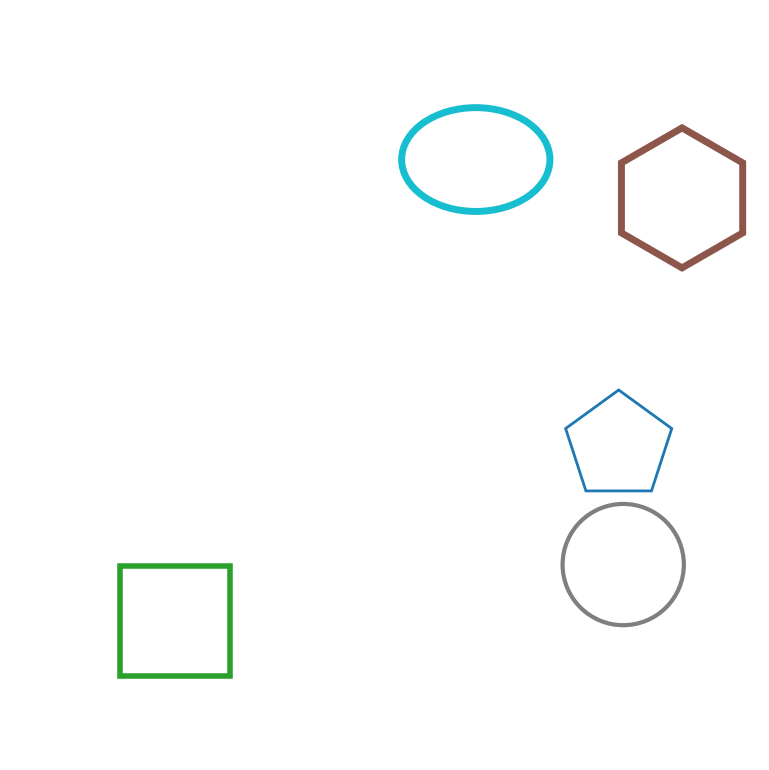[{"shape": "pentagon", "thickness": 1, "radius": 0.36, "center": [0.804, 0.421]}, {"shape": "square", "thickness": 2, "radius": 0.36, "center": [0.227, 0.193]}, {"shape": "hexagon", "thickness": 2.5, "radius": 0.45, "center": [0.886, 0.743]}, {"shape": "circle", "thickness": 1.5, "radius": 0.39, "center": [0.809, 0.267]}, {"shape": "oval", "thickness": 2.5, "radius": 0.48, "center": [0.618, 0.793]}]